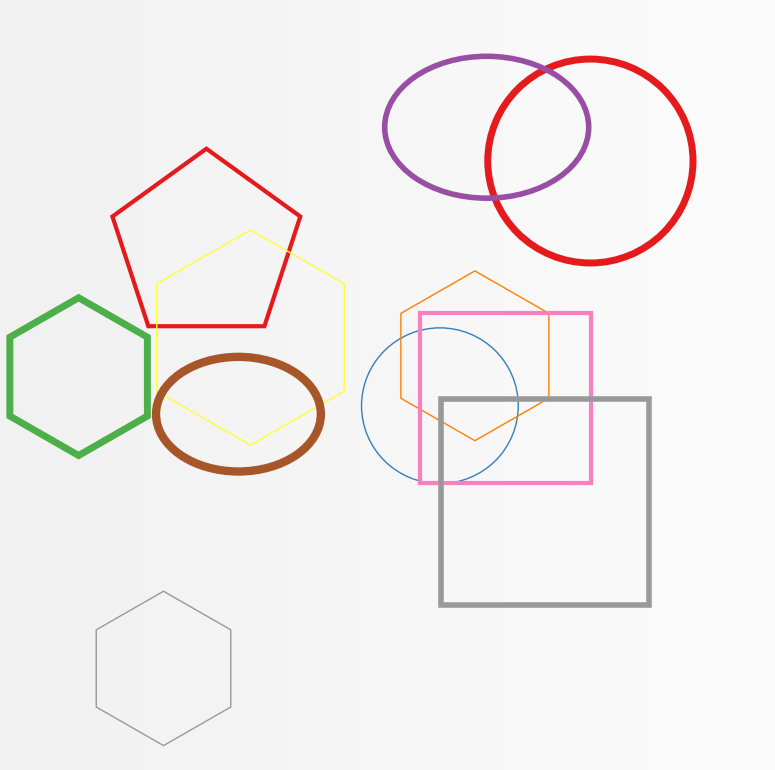[{"shape": "circle", "thickness": 2.5, "radius": 0.66, "center": [0.762, 0.791]}, {"shape": "pentagon", "thickness": 1.5, "radius": 0.64, "center": [0.266, 0.679]}, {"shape": "circle", "thickness": 0.5, "radius": 0.51, "center": [0.568, 0.473]}, {"shape": "hexagon", "thickness": 2.5, "radius": 0.51, "center": [0.101, 0.511]}, {"shape": "oval", "thickness": 2, "radius": 0.66, "center": [0.628, 0.835]}, {"shape": "hexagon", "thickness": 0.5, "radius": 0.55, "center": [0.613, 0.538]}, {"shape": "hexagon", "thickness": 0.5, "radius": 0.7, "center": [0.323, 0.562]}, {"shape": "oval", "thickness": 3, "radius": 0.53, "center": [0.308, 0.462]}, {"shape": "square", "thickness": 1.5, "radius": 0.55, "center": [0.652, 0.483]}, {"shape": "hexagon", "thickness": 0.5, "radius": 0.5, "center": [0.211, 0.132]}, {"shape": "square", "thickness": 2, "radius": 0.67, "center": [0.703, 0.348]}]